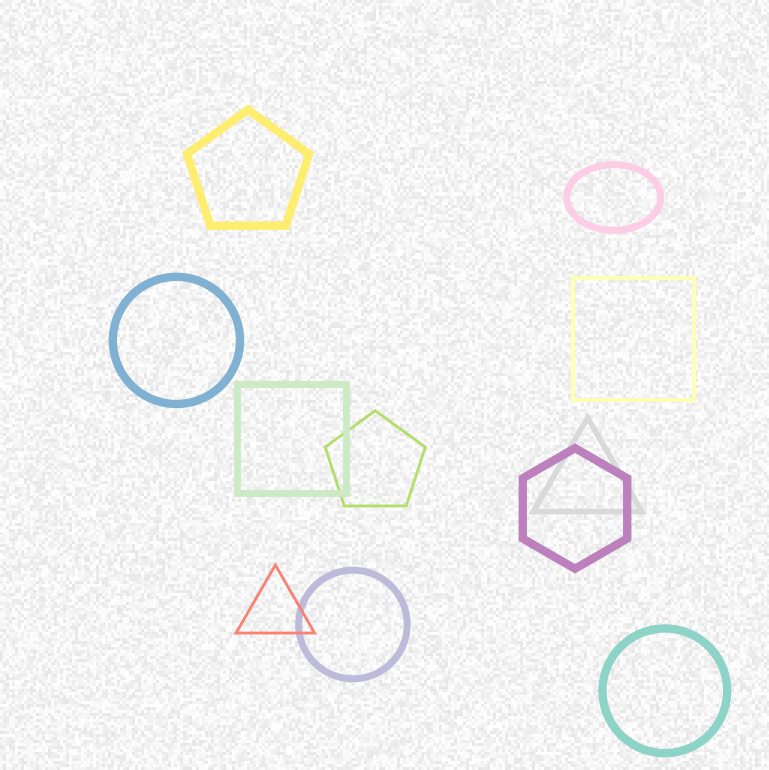[{"shape": "circle", "thickness": 3, "radius": 0.4, "center": [0.863, 0.103]}, {"shape": "square", "thickness": 1.5, "radius": 0.39, "center": [0.823, 0.56]}, {"shape": "circle", "thickness": 2.5, "radius": 0.35, "center": [0.458, 0.189]}, {"shape": "triangle", "thickness": 1, "radius": 0.29, "center": [0.358, 0.207]}, {"shape": "circle", "thickness": 3, "radius": 0.41, "center": [0.229, 0.558]}, {"shape": "pentagon", "thickness": 1, "radius": 0.34, "center": [0.487, 0.398]}, {"shape": "oval", "thickness": 2.5, "radius": 0.3, "center": [0.797, 0.744]}, {"shape": "triangle", "thickness": 2, "radius": 0.41, "center": [0.763, 0.376]}, {"shape": "hexagon", "thickness": 3, "radius": 0.39, "center": [0.747, 0.34]}, {"shape": "square", "thickness": 2.5, "radius": 0.35, "center": [0.379, 0.431]}, {"shape": "pentagon", "thickness": 3, "radius": 0.42, "center": [0.322, 0.774]}]